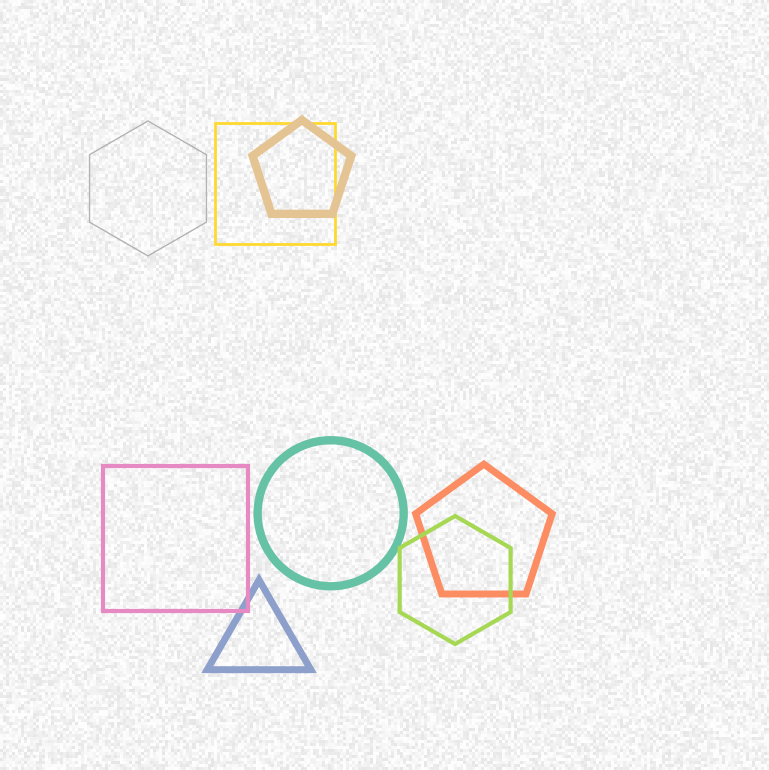[{"shape": "circle", "thickness": 3, "radius": 0.47, "center": [0.429, 0.333]}, {"shape": "pentagon", "thickness": 2.5, "radius": 0.47, "center": [0.628, 0.304]}, {"shape": "triangle", "thickness": 2.5, "radius": 0.39, "center": [0.336, 0.169]}, {"shape": "square", "thickness": 1.5, "radius": 0.47, "center": [0.228, 0.301]}, {"shape": "hexagon", "thickness": 1.5, "radius": 0.42, "center": [0.591, 0.247]}, {"shape": "square", "thickness": 1, "radius": 0.39, "center": [0.357, 0.762]}, {"shape": "pentagon", "thickness": 3, "radius": 0.34, "center": [0.392, 0.777]}, {"shape": "hexagon", "thickness": 0.5, "radius": 0.44, "center": [0.192, 0.755]}]